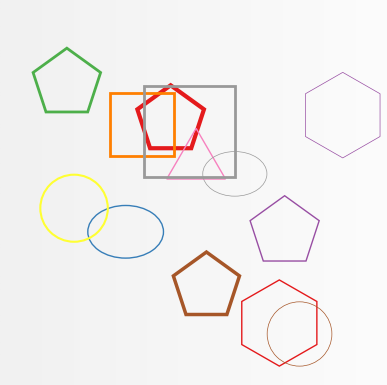[{"shape": "pentagon", "thickness": 3, "radius": 0.45, "center": [0.44, 0.688]}, {"shape": "hexagon", "thickness": 1, "radius": 0.56, "center": [0.721, 0.161]}, {"shape": "oval", "thickness": 1, "radius": 0.49, "center": [0.324, 0.398]}, {"shape": "pentagon", "thickness": 2, "radius": 0.46, "center": [0.173, 0.783]}, {"shape": "hexagon", "thickness": 0.5, "radius": 0.56, "center": [0.885, 0.701]}, {"shape": "pentagon", "thickness": 1, "radius": 0.47, "center": [0.735, 0.398]}, {"shape": "square", "thickness": 2, "radius": 0.41, "center": [0.367, 0.677]}, {"shape": "circle", "thickness": 1.5, "radius": 0.44, "center": [0.191, 0.459]}, {"shape": "circle", "thickness": 0.5, "radius": 0.42, "center": [0.773, 0.133]}, {"shape": "pentagon", "thickness": 2.5, "radius": 0.45, "center": [0.533, 0.256]}, {"shape": "triangle", "thickness": 1, "radius": 0.44, "center": [0.506, 0.579]}, {"shape": "oval", "thickness": 0.5, "radius": 0.41, "center": [0.606, 0.548]}, {"shape": "square", "thickness": 2, "radius": 0.59, "center": [0.49, 0.659]}]